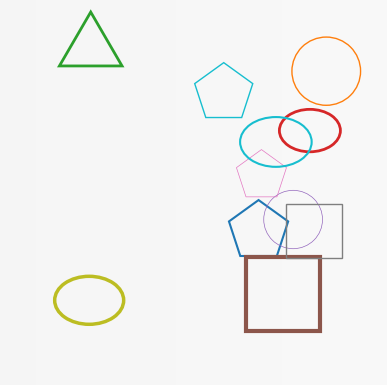[{"shape": "pentagon", "thickness": 1.5, "radius": 0.4, "center": [0.667, 0.4]}, {"shape": "circle", "thickness": 1, "radius": 0.44, "center": [0.842, 0.815]}, {"shape": "triangle", "thickness": 2, "radius": 0.47, "center": [0.234, 0.875]}, {"shape": "oval", "thickness": 2, "radius": 0.39, "center": [0.8, 0.661]}, {"shape": "circle", "thickness": 0.5, "radius": 0.38, "center": [0.756, 0.43]}, {"shape": "square", "thickness": 3, "radius": 0.48, "center": [0.73, 0.237]}, {"shape": "pentagon", "thickness": 0.5, "radius": 0.34, "center": [0.675, 0.544]}, {"shape": "square", "thickness": 1, "radius": 0.36, "center": [0.811, 0.4]}, {"shape": "oval", "thickness": 2.5, "radius": 0.45, "center": [0.23, 0.22]}, {"shape": "pentagon", "thickness": 1, "radius": 0.39, "center": [0.577, 0.758]}, {"shape": "oval", "thickness": 1.5, "radius": 0.46, "center": [0.712, 0.631]}]